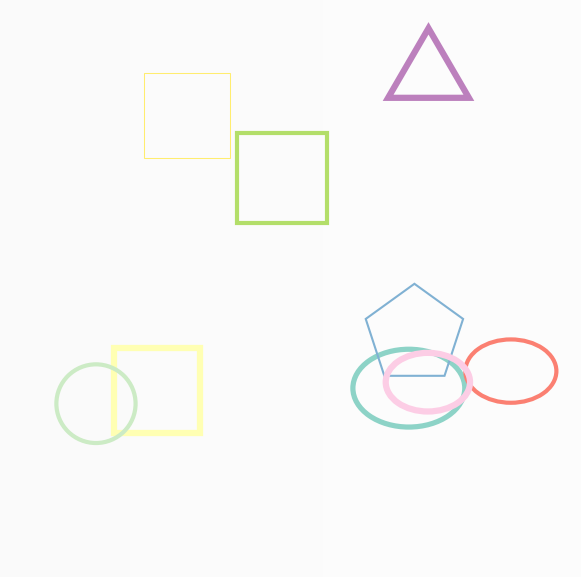[{"shape": "oval", "thickness": 2.5, "radius": 0.48, "center": [0.703, 0.327]}, {"shape": "square", "thickness": 3, "radius": 0.37, "center": [0.27, 0.322]}, {"shape": "oval", "thickness": 2, "radius": 0.39, "center": [0.879, 0.357]}, {"shape": "pentagon", "thickness": 1, "radius": 0.44, "center": [0.713, 0.42]}, {"shape": "square", "thickness": 2, "radius": 0.39, "center": [0.486, 0.691]}, {"shape": "oval", "thickness": 3, "radius": 0.36, "center": [0.736, 0.337]}, {"shape": "triangle", "thickness": 3, "radius": 0.4, "center": [0.737, 0.87]}, {"shape": "circle", "thickness": 2, "radius": 0.34, "center": [0.165, 0.3]}, {"shape": "square", "thickness": 0.5, "radius": 0.37, "center": [0.321, 0.799]}]